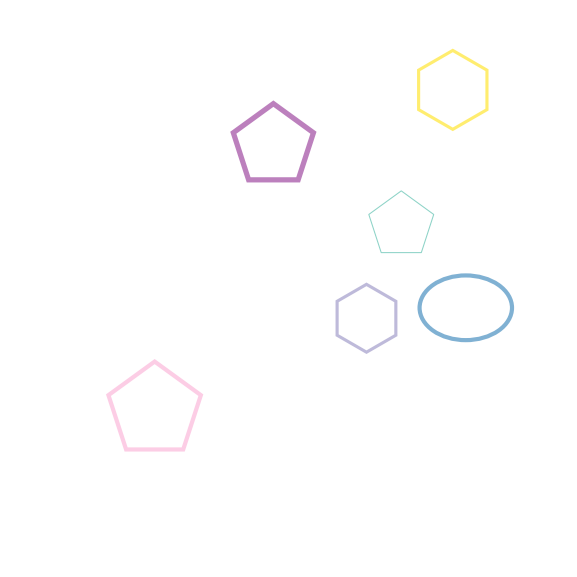[{"shape": "pentagon", "thickness": 0.5, "radius": 0.3, "center": [0.695, 0.61]}, {"shape": "hexagon", "thickness": 1.5, "radius": 0.29, "center": [0.635, 0.448]}, {"shape": "oval", "thickness": 2, "radius": 0.4, "center": [0.807, 0.466]}, {"shape": "pentagon", "thickness": 2, "radius": 0.42, "center": [0.268, 0.289]}, {"shape": "pentagon", "thickness": 2.5, "radius": 0.36, "center": [0.473, 0.747]}, {"shape": "hexagon", "thickness": 1.5, "radius": 0.34, "center": [0.784, 0.843]}]